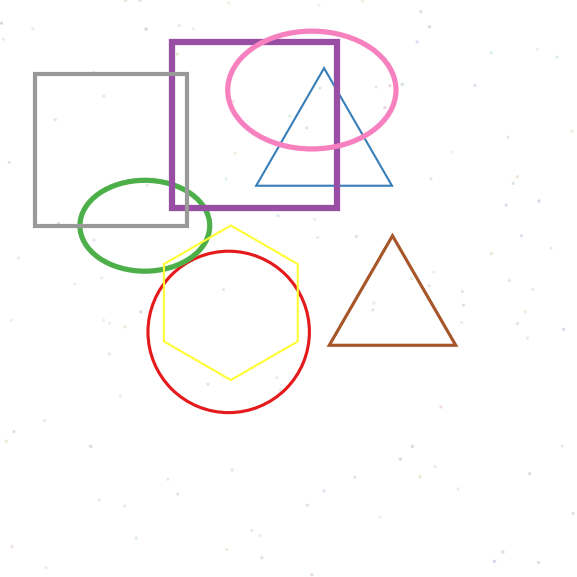[{"shape": "circle", "thickness": 1.5, "radius": 0.7, "center": [0.396, 0.424]}, {"shape": "triangle", "thickness": 1, "radius": 0.68, "center": [0.561, 0.745]}, {"shape": "oval", "thickness": 2.5, "radius": 0.56, "center": [0.251, 0.608]}, {"shape": "square", "thickness": 3, "radius": 0.72, "center": [0.441, 0.783]}, {"shape": "hexagon", "thickness": 1, "radius": 0.67, "center": [0.4, 0.475]}, {"shape": "triangle", "thickness": 1.5, "radius": 0.63, "center": [0.68, 0.464]}, {"shape": "oval", "thickness": 2.5, "radius": 0.73, "center": [0.54, 0.843]}, {"shape": "square", "thickness": 2, "radius": 0.66, "center": [0.193, 0.74]}]